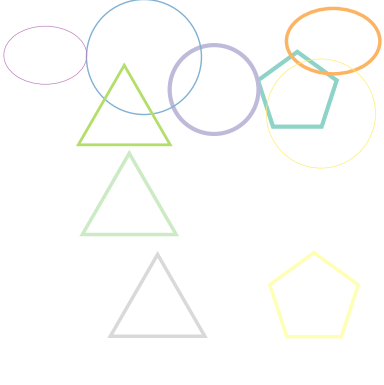[{"shape": "pentagon", "thickness": 3, "radius": 0.54, "center": [0.772, 0.758]}, {"shape": "pentagon", "thickness": 2.5, "radius": 0.6, "center": [0.816, 0.223]}, {"shape": "circle", "thickness": 3, "radius": 0.58, "center": [0.556, 0.767]}, {"shape": "circle", "thickness": 1, "radius": 0.75, "center": [0.374, 0.852]}, {"shape": "oval", "thickness": 2.5, "radius": 0.61, "center": [0.865, 0.893]}, {"shape": "triangle", "thickness": 2, "radius": 0.69, "center": [0.323, 0.693]}, {"shape": "triangle", "thickness": 2.5, "radius": 0.71, "center": [0.409, 0.197]}, {"shape": "oval", "thickness": 0.5, "radius": 0.54, "center": [0.118, 0.857]}, {"shape": "triangle", "thickness": 2.5, "radius": 0.7, "center": [0.336, 0.461]}, {"shape": "circle", "thickness": 0.5, "radius": 0.71, "center": [0.834, 0.705]}]